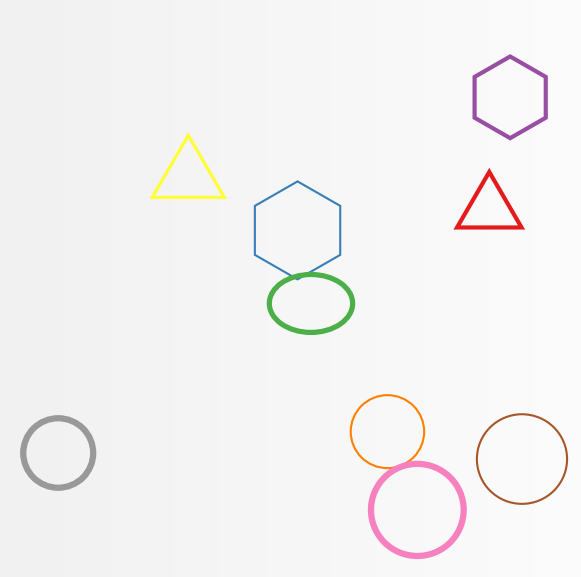[{"shape": "triangle", "thickness": 2, "radius": 0.32, "center": [0.842, 0.637]}, {"shape": "hexagon", "thickness": 1, "radius": 0.42, "center": [0.512, 0.6]}, {"shape": "oval", "thickness": 2.5, "radius": 0.36, "center": [0.535, 0.474]}, {"shape": "hexagon", "thickness": 2, "radius": 0.35, "center": [0.878, 0.831]}, {"shape": "circle", "thickness": 1, "radius": 0.32, "center": [0.667, 0.252]}, {"shape": "triangle", "thickness": 1.5, "radius": 0.36, "center": [0.324, 0.693]}, {"shape": "circle", "thickness": 1, "radius": 0.39, "center": [0.898, 0.204]}, {"shape": "circle", "thickness": 3, "radius": 0.4, "center": [0.718, 0.116]}, {"shape": "circle", "thickness": 3, "radius": 0.3, "center": [0.1, 0.215]}]